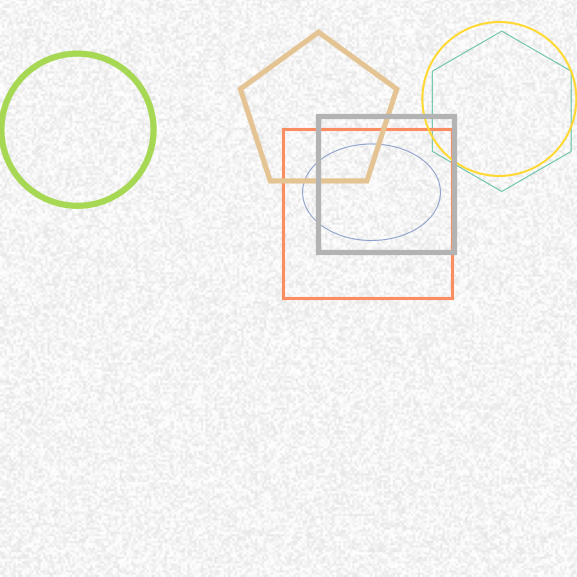[{"shape": "hexagon", "thickness": 0.5, "radius": 0.69, "center": [0.869, 0.806]}, {"shape": "square", "thickness": 1.5, "radius": 0.73, "center": [0.637, 0.63]}, {"shape": "oval", "thickness": 0.5, "radius": 0.6, "center": [0.643, 0.666]}, {"shape": "circle", "thickness": 3, "radius": 0.66, "center": [0.134, 0.774]}, {"shape": "circle", "thickness": 1, "radius": 0.67, "center": [0.865, 0.828]}, {"shape": "pentagon", "thickness": 2.5, "radius": 0.71, "center": [0.552, 0.801]}, {"shape": "square", "thickness": 2.5, "radius": 0.59, "center": [0.668, 0.68]}]